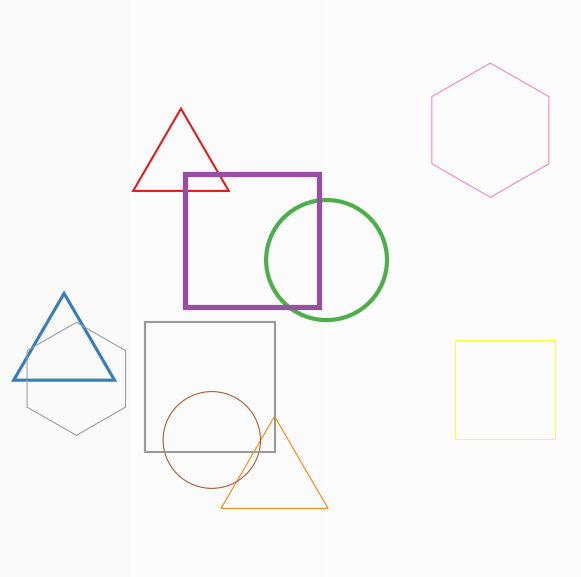[{"shape": "triangle", "thickness": 1, "radius": 0.47, "center": [0.311, 0.716]}, {"shape": "triangle", "thickness": 1.5, "radius": 0.5, "center": [0.11, 0.391]}, {"shape": "circle", "thickness": 2, "radius": 0.52, "center": [0.562, 0.549]}, {"shape": "square", "thickness": 2.5, "radius": 0.58, "center": [0.433, 0.582]}, {"shape": "triangle", "thickness": 0.5, "radius": 0.53, "center": [0.472, 0.172]}, {"shape": "square", "thickness": 0.5, "radius": 0.43, "center": [0.869, 0.325]}, {"shape": "circle", "thickness": 0.5, "radius": 0.42, "center": [0.364, 0.237]}, {"shape": "hexagon", "thickness": 0.5, "radius": 0.58, "center": [0.844, 0.774]}, {"shape": "hexagon", "thickness": 0.5, "radius": 0.49, "center": [0.131, 0.343]}, {"shape": "square", "thickness": 1, "radius": 0.56, "center": [0.361, 0.328]}]